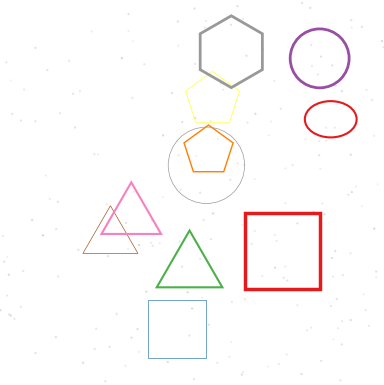[{"shape": "square", "thickness": 2.5, "radius": 0.49, "center": [0.734, 0.349]}, {"shape": "oval", "thickness": 1.5, "radius": 0.34, "center": [0.859, 0.69]}, {"shape": "square", "thickness": 0.5, "radius": 0.38, "center": [0.461, 0.145]}, {"shape": "triangle", "thickness": 1.5, "radius": 0.49, "center": [0.492, 0.303]}, {"shape": "circle", "thickness": 2, "radius": 0.38, "center": [0.83, 0.848]}, {"shape": "pentagon", "thickness": 1, "radius": 0.34, "center": [0.542, 0.608]}, {"shape": "pentagon", "thickness": 0.5, "radius": 0.37, "center": [0.552, 0.741]}, {"shape": "triangle", "thickness": 0.5, "radius": 0.41, "center": [0.287, 0.383]}, {"shape": "triangle", "thickness": 1.5, "radius": 0.45, "center": [0.341, 0.437]}, {"shape": "circle", "thickness": 0.5, "radius": 0.5, "center": [0.536, 0.571]}, {"shape": "hexagon", "thickness": 2, "radius": 0.47, "center": [0.601, 0.866]}]